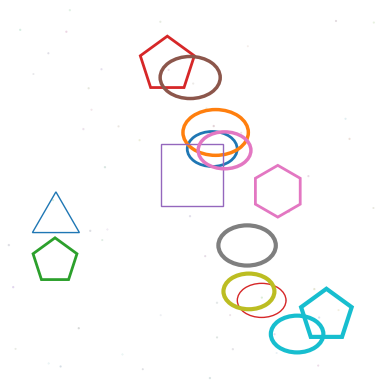[{"shape": "triangle", "thickness": 1, "radius": 0.35, "center": [0.145, 0.431]}, {"shape": "oval", "thickness": 2, "radius": 0.32, "center": [0.551, 0.613]}, {"shape": "oval", "thickness": 2.5, "radius": 0.42, "center": [0.56, 0.656]}, {"shape": "pentagon", "thickness": 2, "radius": 0.3, "center": [0.143, 0.322]}, {"shape": "oval", "thickness": 1, "radius": 0.32, "center": [0.68, 0.22]}, {"shape": "pentagon", "thickness": 2, "radius": 0.37, "center": [0.435, 0.832]}, {"shape": "square", "thickness": 1, "radius": 0.4, "center": [0.498, 0.546]}, {"shape": "oval", "thickness": 2.5, "radius": 0.39, "center": [0.494, 0.799]}, {"shape": "hexagon", "thickness": 2, "radius": 0.34, "center": [0.722, 0.503]}, {"shape": "oval", "thickness": 2.5, "radius": 0.34, "center": [0.583, 0.61]}, {"shape": "oval", "thickness": 3, "radius": 0.37, "center": [0.642, 0.362]}, {"shape": "oval", "thickness": 3, "radius": 0.33, "center": [0.647, 0.243]}, {"shape": "oval", "thickness": 3, "radius": 0.34, "center": [0.772, 0.132]}, {"shape": "pentagon", "thickness": 3, "radius": 0.35, "center": [0.848, 0.181]}]